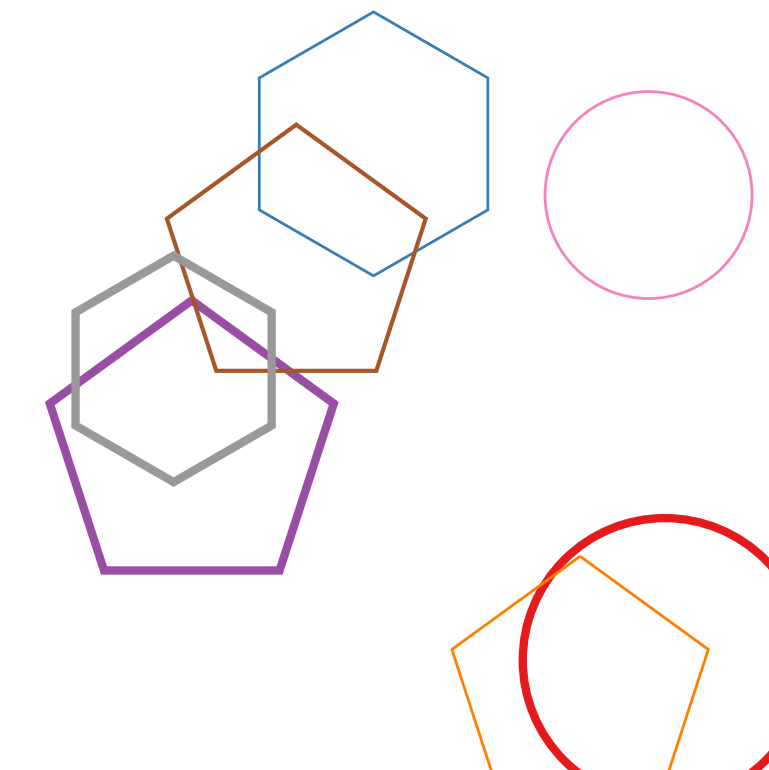[{"shape": "circle", "thickness": 3, "radius": 0.92, "center": [0.863, 0.143]}, {"shape": "hexagon", "thickness": 1, "radius": 0.86, "center": [0.485, 0.813]}, {"shape": "pentagon", "thickness": 3, "radius": 0.97, "center": [0.249, 0.416]}, {"shape": "pentagon", "thickness": 1, "radius": 0.88, "center": [0.753, 0.102]}, {"shape": "pentagon", "thickness": 1.5, "radius": 0.88, "center": [0.385, 0.661]}, {"shape": "circle", "thickness": 1, "radius": 0.67, "center": [0.842, 0.747]}, {"shape": "hexagon", "thickness": 3, "radius": 0.74, "center": [0.225, 0.521]}]